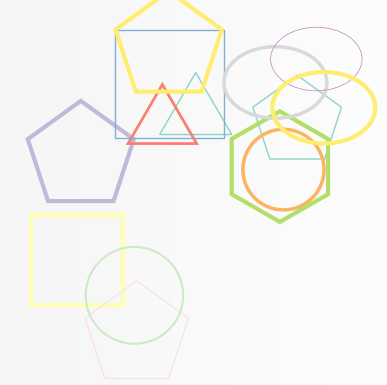[{"shape": "pentagon", "thickness": 1, "radius": 0.6, "center": [0.767, 0.684]}, {"shape": "triangle", "thickness": 1, "radius": 0.54, "center": [0.505, 0.704]}, {"shape": "square", "thickness": 3, "radius": 0.59, "center": [0.199, 0.324]}, {"shape": "pentagon", "thickness": 3, "radius": 0.72, "center": [0.209, 0.594]}, {"shape": "triangle", "thickness": 2, "radius": 0.51, "center": [0.419, 0.678]}, {"shape": "square", "thickness": 1, "radius": 0.7, "center": [0.438, 0.781]}, {"shape": "circle", "thickness": 2.5, "radius": 0.52, "center": [0.731, 0.56]}, {"shape": "hexagon", "thickness": 3, "radius": 0.72, "center": [0.722, 0.567]}, {"shape": "pentagon", "thickness": 0.5, "radius": 0.7, "center": [0.353, 0.131]}, {"shape": "oval", "thickness": 2.5, "radius": 0.66, "center": [0.711, 0.786]}, {"shape": "oval", "thickness": 0.5, "radius": 0.59, "center": [0.816, 0.847]}, {"shape": "circle", "thickness": 1.5, "radius": 0.63, "center": [0.347, 0.233]}, {"shape": "pentagon", "thickness": 3, "radius": 0.72, "center": [0.435, 0.879]}, {"shape": "oval", "thickness": 3, "radius": 0.66, "center": [0.836, 0.72]}]